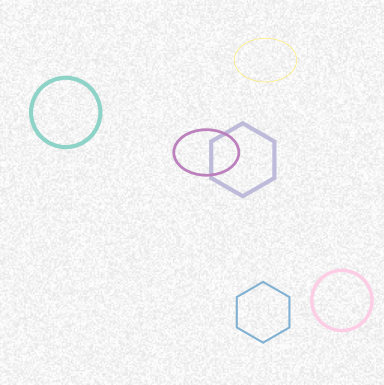[{"shape": "circle", "thickness": 3, "radius": 0.45, "center": [0.171, 0.708]}, {"shape": "hexagon", "thickness": 3, "radius": 0.47, "center": [0.631, 0.585]}, {"shape": "hexagon", "thickness": 1.5, "radius": 0.39, "center": [0.683, 0.189]}, {"shape": "circle", "thickness": 2.5, "radius": 0.39, "center": [0.888, 0.22]}, {"shape": "oval", "thickness": 2, "radius": 0.42, "center": [0.536, 0.604]}, {"shape": "oval", "thickness": 0.5, "radius": 0.41, "center": [0.69, 0.844]}]